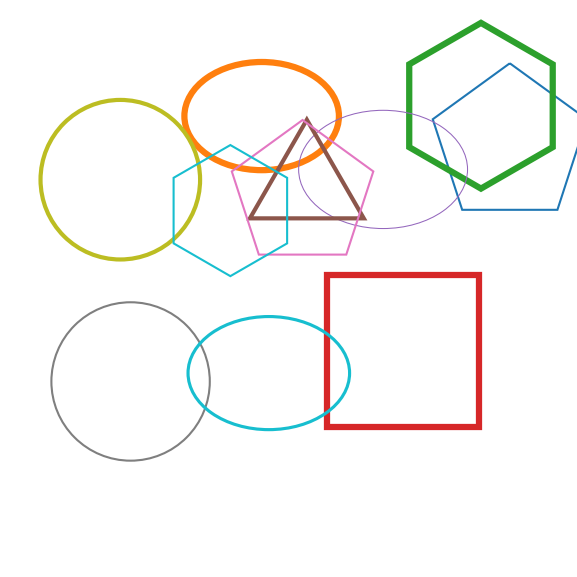[{"shape": "pentagon", "thickness": 1, "radius": 0.7, "center": [0.883, 0.749]}, {"shape": "oval", "thickness": 3, "radius": 0.67, "center": [0.453, 0.798]}, {"shape": "hexagon", "thickness": 3, "radius": 0.72, "center": [0.833, 0.816]}, {"shape": "square", "thickness": 3, "radius": 0.66, "center": [0.698, 0.391]}, {"shape": "oval", "thickness": 0.5, "radius": 0.73, "center": [0.663, 0.706]}, {"shape": "triangle", "thickness": 2, "radius": 0.57, "center": [0.531, 0.678]}, {"shape": "pentagon", "thickness": 1, "radius": 0.64, "center": [0.524, 0.662]}, {"shape": "circle", "thickness": 1, "radius": 0.69, "center": [0.226, 0.339]}, {"shape": "circle", "thickness": 2, "radius": 0.69, "center": [0.208, 0.688]}, {"shape": "hexagon", "thickness": 1, "radius": 0.57, "center": [0.399, 0.634]}, {"shape": "oval", "thickness": 1.5, "radius": 0.7, "center": [0.465, 0.353]}]